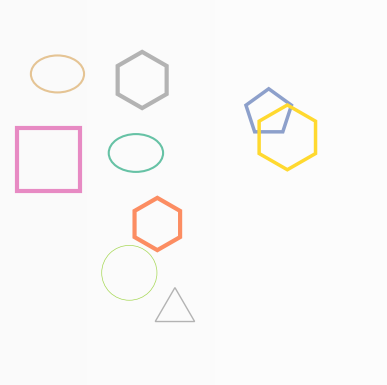[{"shape": "oval", "thickness": 1.5, "radius": 0.35, "center": [0.351, 0.603]}, {"shape": "hexagon", "thickness": 3, "radius": 0.34, "center": [0.406, 0.418]}, {"shape": "pentagon", "thickness": 2.5, "radius": 0.31, "center": [0.693, 0.708]}, {"shape": "square", "thickness": 3, "radius": 0.4, "center": [0.125, 0.586]}, {"shape": "circle", "thickness": 0.5, "radius": 0.36, "center": [0.334, 0.291]}, {"shape": "hexagon", "thickness": 2.5, "radius": 0.42, "center": [0.742, 0.643]}, {"shape": "oval", "thickness": 1.5, "radius": 0.34, "center": [0.148, 0.808]}, {"shape": "triangle", "thickness": 1, "radius": 0.29, "center": [0.451, 0.194]}, {"shape": "hexagon", "thickness": 3, "radius": 0.36, "center": [0.367, 0.792]}]